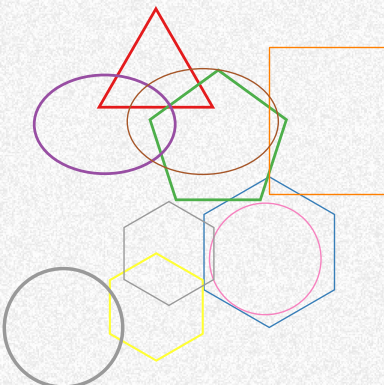[{"shape": "triangle", "thickness": 2, "radius": 0.85, "center": [0.405, 0.807]}, {"shape": "hexagon", "thickness": 1, "radius": 0.98, "center": [0.699, 0.345]}, {"shape": "pentagon", "thickness": 2, "radius": 0.93, "center": [0.567, 0.632]}, {"shape": "oval", "thickness": 2, "radius": 0.92, "center": [0.272, 0.677]}, {"shape": "square", "thickness": 1, "radius": 0.96, "center": [0.89, 0.687]}, {"shape": "hexagon", "thickness": 1.5, "radius": 0.7, "center": [0.406, 0.203]}, {"shape": "oval", "thickness": 1, "radius": 0.98, "center": [0.527, 0.684]}, {"shape": "circle", "thickness": 1, "radius": 0.72, "center": [0.689, 0.327]}, {"shape": "hexagon", "thickness": 1, "radius": 0.67, "center": [0.439, 0.342]}, {"shape": "circle", "thickness": 2.5, "radius": 0.77, "center": [0.165, 0.149]}]